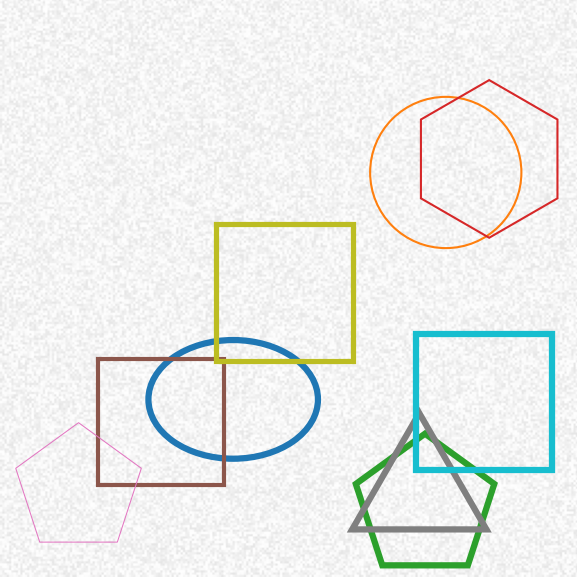[{"shape": "oval", "thickness": 3, "radius": 0.73, "center": [0.404, 0.308]}, {"shape": "circle", "thickness": 1, "radius": 0.65, "center": [0.772, 0.7]}, {"shape": "pentagon", "thickness": 3, "radius": 0.63, "center": [0.736, 0.122]}, {"shape": "hexagon", "thickness": 1, "radius": 0.68, "center": [0.847, 0.724]}, {"shape": "square", "thickness": 2, "radius": 0.55, "center": [0.279, 0.268]}, {"shape": "pentagon", "thickness": 0.5, "radius": 0.57, "center": [0.136, 0.153]}, {"shape": "triangle", "thickness": 3, "radius": 0.67, "center": [0.726, 0.149]}, {"shape": "square", "thickness": 2.5, "radius": 0.59, "center": [0.492, 0.492]}, {"shape": "square", "thickness": 3, "radius": 0.59, "center": [0.838, 0.304]}]